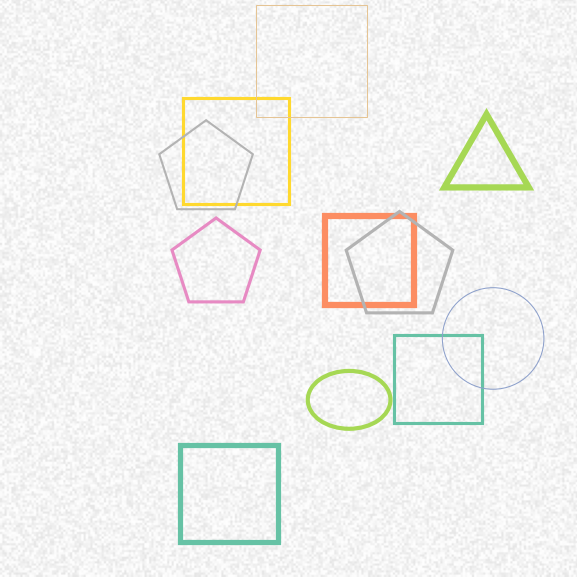[{"shape": "square", "thickness": 1.5, "radius": 0.38, "center": [0.759, 0.343]}, {"shape": "square", "thickness": 2.5, "radius": 0.42, "center": [0.396, 0.145]}, {"shape": "square", "thickness": 3, "radius": 0.39, "center": [0.64, 0.548]}, {"shape": "circle", "thickness": 0.5, "radius": 0.44, "center": [0.854, 0.413]}, {"shape": "pentagon", "thickness": 1.5, "radius": 0.4, "center": [0.374, 0.541]}, {"shape": "oval", "thickness": 2, "radius": 0.36, "center": [0.605, 0.307]}, {"shape": "triangle", "thickness": 3, "radius": 0.42, "center": [0.843, 0.717]}, {"shape": "square", "thickness": 1.5, "radius": 0.46, "center": [0.408, 0.737]}, {"shape": "square", "thickness": 0.5, "radius": 0.48, "center": [0.54, 0.893]}, {"shape": "pentagon", "thickness": 1, "radius": 0.43, "center": [0.357, 0.706]}, {"shape": "pentagon", "thickness": 1.5, "radius": 0.49, "center": [0.692, 0.536]}]